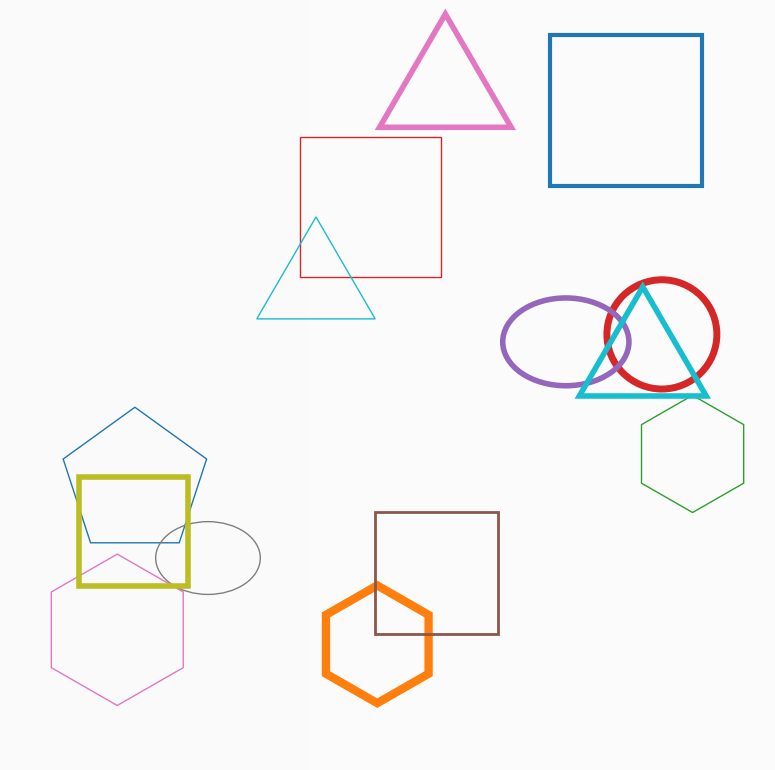[{"shape": "square", "thickness": 1.5, "radius": 0.49, "center": [0.808, 0.857]}, {"shape": "pentagon", "thickness": 0.5, "radius": 0.49, "center": [0.174, 0.374]}, {"shape": "hexagon", "thickness": 3, "radius": 0.38, "center": [0.487, 0.163]}, {"shape": "hexagon", "thickness": 0.5, "radius": 0.38, "center": [0.894, 0.411]}, {"shape": "square", "thickness": 0.5, "radius": 0.45, "center": [0.478, 0.731]}, {"shape": "circle", "thickness": 2.5, "radius": 0.35, "center": [0.854, 0.566]}, {"shape": "oval", "thickness": 2, "radius": 0.41, "center": [0.73, 0.556]}, {"shape": "square", "thickness": 1, "radius": 0.4, "center": [0.563, 0.256]}, {"shape": "hexagon", "thickness": 0.5, "radius": 0.49, "center": [0.151, 0.182]}, {"shape": "triangle", "thickness": 2, "radius": 0.49, "center": [0.575, 0.884]}, {"shape": "oval", "thickness": 0.5, "radius": 0.34, "center": [0.268, 0.275]}, {"shape": "square", "thickness": 2, "radius": 0.35, "center": [0.172, 0.31]}, {"shape": "triangle", "thickness": 0.5, "radius": 0.44, "center": [0.408, 0.63]}, {"shape": "triangle", "thickness": 2, "radius": 0.47, "center": [0.829, 0.533]}]